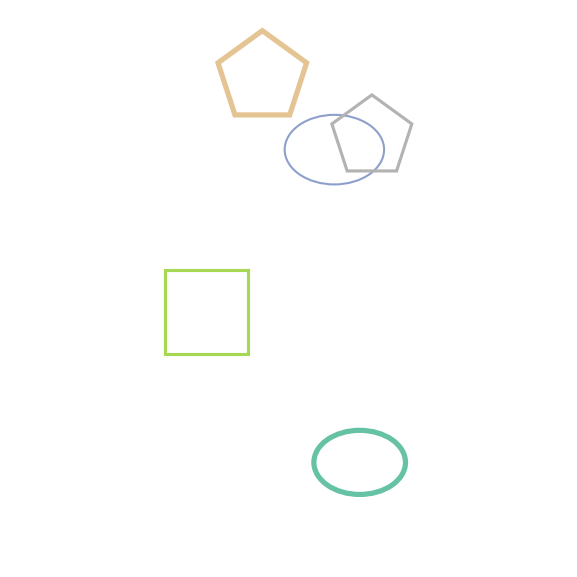[{"shape": "oval", "thickness": 2.5, "radius": 0.4, "center": [0.623, 0.198]}, {"shape": "oval", "thickness": 1, "radius": 0.43, "center": [0.579, 0.74]}, {"shape": "square", "thickness": 1.5, "radius": 0.36, "center": [0.358, 0.459]}, {"shape": "pentagon", "thickness": 2.5, "radius": 0.4, "center": [0.454, 0.865]}, {"shape": "pentagon", "thickness": 1.5, "radius": 0.36, "center": [0.644, 0.762]}]